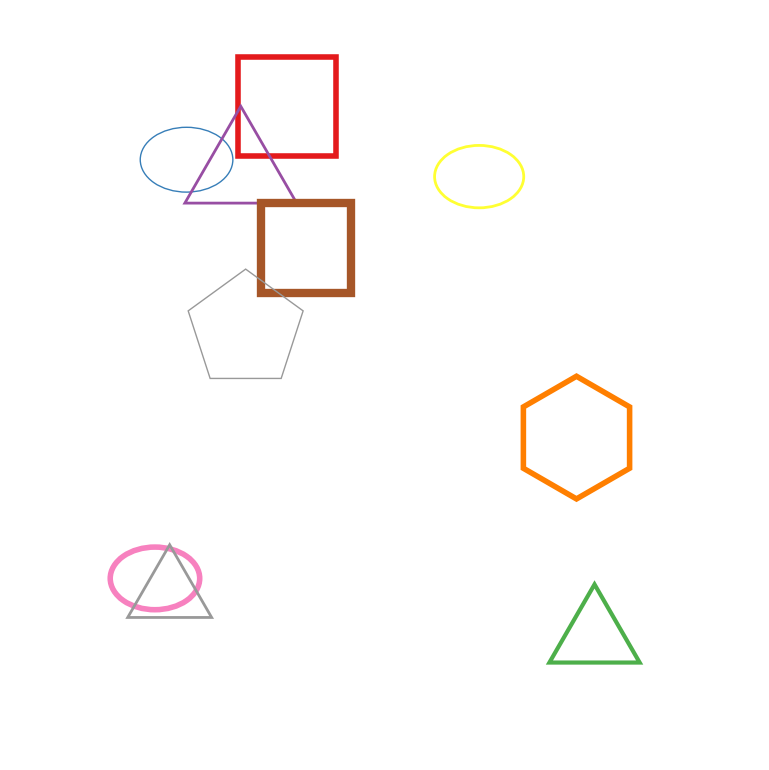[{"shape": "square", "thickness": 2, "radius": 0.32, "center": [0.373, 0.862]}, {"shape": "oval", "thickness": 0.5, "radius": 0.3, "center": [0.242, 0.793]}, {"shape": "triangle", "thickness": 1.5, "radius": 0.34, "center": [0.772, 0.173]}, {"shape": "triangle", "thickness": 1, "radius": 0.42, "center": [0.313, 0.778]}, {"shape": "hexagon", "thickness": 2, "radius": 0.4, "center": [0.749, 0.432]}, {"shape": "oval", "thickness": 1, "radius": 0.29, "center": [0.622, 0.771]}, {"shape": "square", "thickness": 3, "radius": 0.29, "center": [0.397, 0.678]}, {"shape": "oval", "thickness": 2, "radius": 0.29, "center": [0.201, 0.249]}, {"shape": "pentagon", "thickness": 0.5, "radius": 0.39, "center": [0.319, 0.572]}, {"shape": "triangle", "thickness": 1, "radius": 0.31, "center": [0.22, 0.23]}]